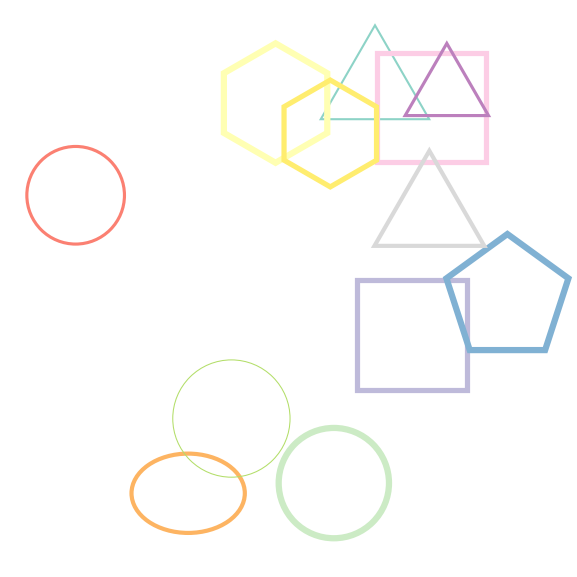[{"shape": "triangle", "thickness": 1, "radius": 0.54, "center": [0.649, 0.847]}, {"shape": "hexagon", "thickness": 3, "radius": 0.52, "center": [0.477, 0.821]}, {"shape": "square", "thickness": 2.5, "radius": 0.48, "center": [0.714, 0.419]}, {"shape": "circle", "thickness": 1.5, "radius": 0.42, "center": [0.131, 0.661]}, {"shape": "pentagon", "thickness": 3, "radius": 0.56, "center": [0.879, 0.483]}, {"shape": "oval", "thickness": 2, "radius": 0.49, "center": [0.326, 0.145]}, {"shape": "circle", "thickness": 0.5, "radius": 0.51, "center": [0.401, 0.274]}, {"shape": "square", "thickness": 2.5, "radius": 0.47, "center": [0.747, 0.813]}, {"shape": "triangle", "thickness": 2, "radius": 0.55, "center": [0.743, 0.628]}, {"shape": "triangle", "thickness": 1.5, "radius": 0.42, "center": [0.774, 0.841]}, {"shape": "circle", "thickness": 3, "radius": 0.48, "center": [0.578, 0.163]}, {"shape": "hexagon", "thickness": 2.5, "radius": 0.46, "center": [0.572, 0.768]}]